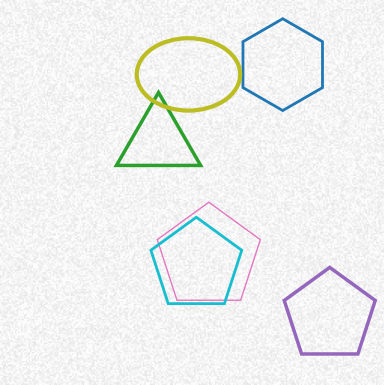[{"shape": "hexagon", "thickness": 2, "radius": 0.6, "center": [0.734, 0.832]}, {"shape": "triangle", "thickness": 2.5, "radius": 0.63, "center": [0.412, 0.633]}, {"shape": "pentagon", "thickness": 2.5, "radius": 0.62, "center": [0.856, 0.181]}, {"shape": "pentagon", "thickness": 1, "radius": 0.7, "center": [0.542, 0.334]}, {"shape": "oval", "thickness": 3, "radius": 0.67, "center": [0.49, 0.807]}, {"shape": "pentagon", "thickness": 2, "radius": 0.62, "center": [0.51, 0.312]}]